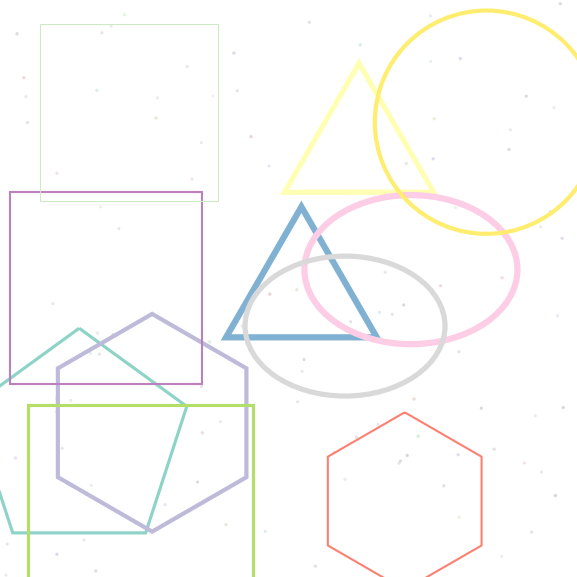[{"shape": "pentagon", "thickness": 1.5, "radius": 0.98, "center": [0.137, 0.235]}, {"shape": "triangle", "thickness": 2.5, "radius": 0.75, "center": [0.622, 0.741]}, {"shape": "hexagon", "thickness": 2, "radius": 0.94, "center": [0.263, 0.267]}, {"shape": "hexagon", "thickness": 1, "radius": 0.77, "center": [0.701, 0.131]}, {"shape": "triangle", "thickness": 3, "radius": 0.75, "center": [0.522, 0.49]}, {"shape": "square", "thickness": 1.5, "radius": 0.97, "center": [0.243, 0.104]}, {"shape": "oval", "thickness": 3, "radius": 0.92, "center": [0.712, 0.532]}, {"shape": "oval", "thickness": 2.5, "radius": 0.87, "center": [0.597, 0.435]}, {"shape": "square", "thickness": 1, "radius": 0.83, "center": [0.183, 0.501]}, {"shape": "square", "thickness": 0.5, "radius": 0.77, "center": [0.223, 0.804]}, {"shape": "circle", "thickness": 2, "radius": 0.97, "center": [0.842, 0.788]}]